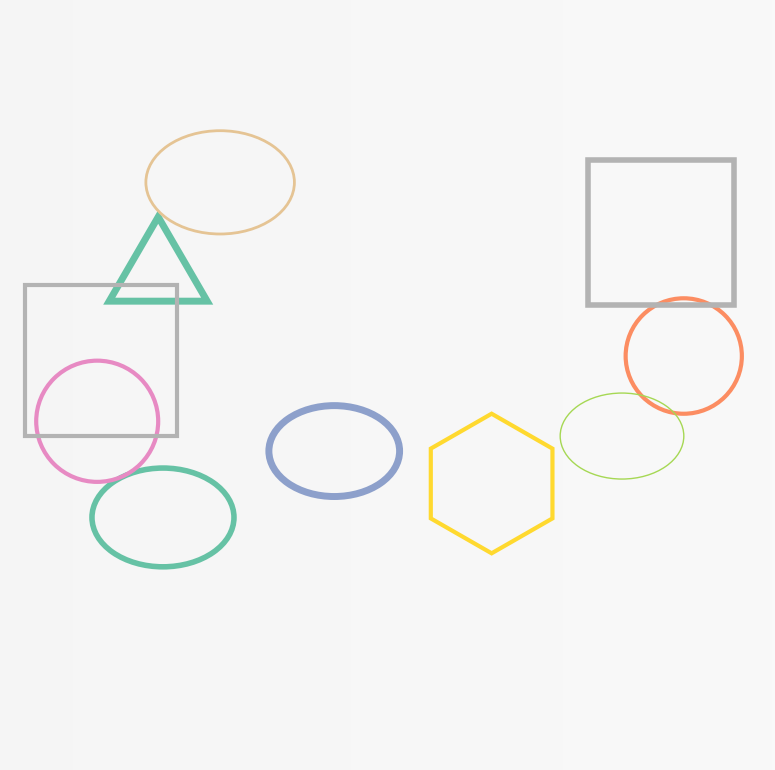[{"shape": "triangle", "thickness": 2.5, "radius": 0.36, "center": [0.204, 0.645]}, {"shape": "oval", "thickness": 2, "radius": 0.46, "center": [0.21, 0.328]}, {"shape": "circle", "thickness": 1.5, "radius": 0.37, "center": [0.882, 0.538]}, {"shape": "oval", "thickness": 2.5, "radius": 0.42, "center": [0.431, 0.414]}, {"shape": "circle", "thickness": 1.5, "radius": 0.39, "center": [0.125, 0.453]}, {"shape": "oval", "thickness": 0.5, "radius": 0.4, "center": [0.803, 0.434]}, {"shape": "hexagon", "thickness": 1.5, "radius": 0.45, "center": [0.634, 0.372]}, {"shape": "oval", "thickness": 1, "radius": 0.48, "center": [0.284, 0.763]}, {"shape": "square", "thickness": 2, "radius": 0.47, "center": [0.853, 0.698]}, {"shape": "square", "thickness": 1.5, "radius": 0.49, "center": [0.13, 0.532]}]